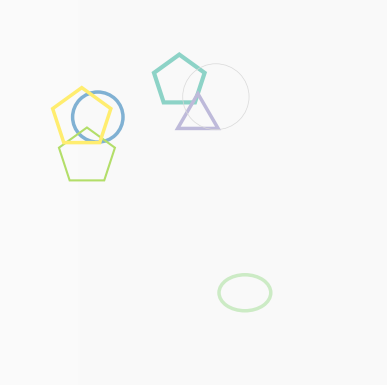[{"shape": "pentagon", "thickness": 3, "radius": 0.34, "center": [0.463, 0.79]}, {"shape": "triangle", "thickness": 2.5, "radius": 0.3, "center": [0.511, 0.697]}, {"shape": "circle", "thickness": 2.5, "radius": 0.33, "center": [0.252, 0.696]}, {"shape": "pentagon", "thickness": 1.5, "radius": 0.38, "center": [0.224, 0.593]}, {"shape": "circle", "thickness": 0.5, "radius": 0.43, "center": [0.557, 0.749]}, {"shape": "oval", "thickness": 2.5, "radius": 0.33, "center": [0.632, 0.24]}, {"shape": "pentagon", "thickness": 2.5, "radius": 0.39, "center": [0.211, 0.693]}]